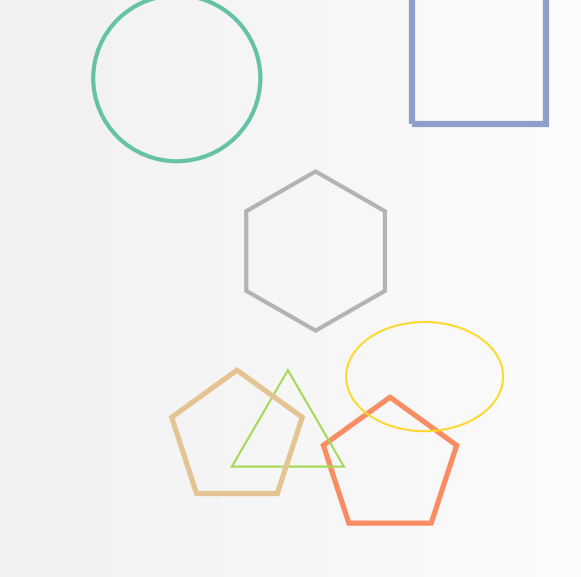[{"shape": "circle", "thickness": 2, "radius": 0.72, "center": [0.304, 0.864]}, {"shape": "pentagon", "thickness": 2.5, "radius": 0.6, "center": [0.671, 0.191]}, {"shape": "square", "thickness": 3, "radius": 0.58, "center": [0.824, 0.9]}, {"shape": "triangle", "thickness": 1, "radius": 0.56, "center": [0.495, 0.247]}, {"shape": "oval", "thickness": 1, "radius": 0.68, "center": [0.731, 0.347]}, {"shape": "pentagon", "thickness": 2.5, "radius": 0.59, "center": [0.408, 0.24]}, {"shape": "hexagon", "thickness": 2, "radius": 0.69, "center": [0.543, 0.564]}]